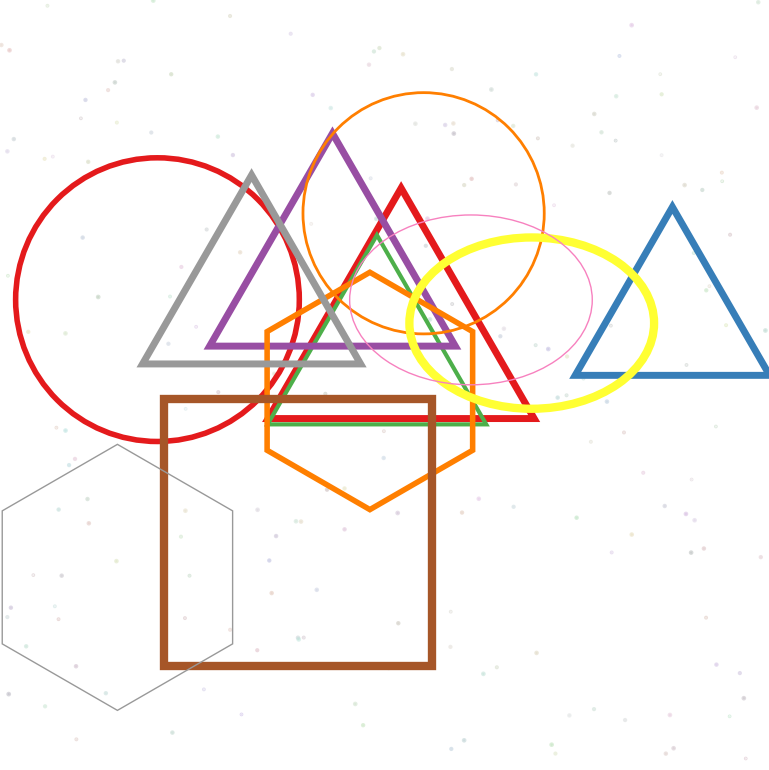[{"shape": "triangle", "thickness": 2.5, "radius": 1.0, "center": [0.521, 0.556]}, {"shape": "circle", "thickness": 2, "radius": 0.92, "center": [0.205, 0.611]}, {"shape": "triangle", "thickness": 2.5, "radius": 0.73, "center": [0.873, 0.585]}, {"shape": "triangle", "thickness": 1.5, "radius": 0.82, "center": [0.489, 0.531]}, {"shape": "triangle", "thickness": 2.5, "radius": 0.92, "center": [0.432, 0.643]}, {"shape": "hexagon", "thickness": 2, "radius": 0.77, "center": [0.48, 0.492]}, {"shape": "circle", "thickness": 1, "radius": 0.78, "center": [0.55, 0.723]}, {"shape": "oval", "thickness": 3, "radius": 0.79, "center": [0.691, 0.58]}, {"shape": "square", "thickness": 3, "radius": 0.87, "center": [0.387, 0.308]}, {"shape": "oval", "thickness": 0.5, "radius": 0.79, "center": [0.612, 0.611]}, {"shape": "hexagon", "thickness": 0.5, "radius": 0.86, "center": [0.153, 0.25]}, {"shape": "triangle", "thickness": 2.5, "radius": 0.82, "center": [0.327, 0.609]}]